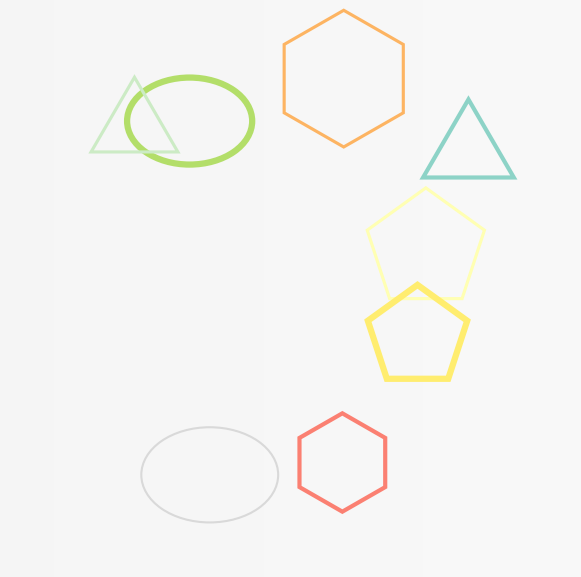[{"shape": "triangle", "thickness": 2, "radius": 0.45, "center": [0.806, 0.737]}, {"shape": "pentagon", "thickness": 1.5, "radius": 0.53, "center": [0.733, 0.568]}, {"shape": "hexagon", "thickness": 2, "radius": 0.43, "center": [0.589, 0.198]}, {"shape": "hexagon", "thickness": 1.5, "radius": 0.59, "center": [0.591, 0.863]}, {"shape": "oval", "thickness": 3, "radius": 0.54, "center": [0.326, 0.789]}, {"shape": "oval", "thickness": 1, "radius": 0.59, "center": [0.361, 0.177]}, {"shape": "triangle", "thickness": 1.5, "radius": 0.43, "center": [0.231, 0.779]}, {"shape": "pentagon", "thickness": 3, "radius": 0.45, "center": [0.718, 0.416]}]